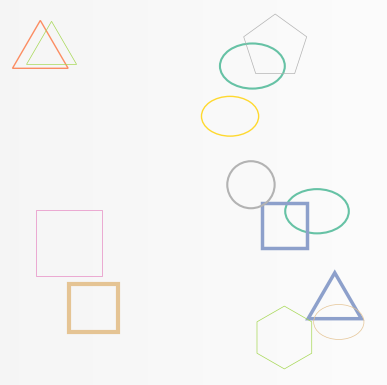[{"shape": "oval", "thickness": 1.5, "radius": 0.41, "center": [0.818, 0.451]}, {"shape": "oval", "thickness": 1.5, "radius": 0.42, "center": [0.651, 0.828]}, {"shape": "triangle", "thickness": 1, "radius": 0.41, "center": [0.104, 0.864]}, {"shape": "square", "thickness": 2.5, "radius": 0.29, "center": [0.734, 0.415]}, {"shape": "triangle", "thickness": 2.5, "radius": 0.4, "center": [0.864, 0.212]}, {"shape": "square", "thickness": 0.5, "radius": 0.43, "center": [0.178, 0.369]}, {"shape": "hexagon", "thickness": 0.5, "radius": 0.41, "center": [0.734, 0.123]}, {"shape": "triangle", "thickness": 0.5, "radius": 0.37, "center": [0.133, 0.87]}, {"shape": "oval", "thickness": 1, "radius": 0.37, "center": [0.594, 0.698]}, {"shape": "square", "thickness": 3, "radius": 0.32, "center": [0.241, 0.2]}, {"shape": "oval", "thickness": 0.5, "radius": 0.32, "center": [0.874, 0.164]}, {"shape": "pentagon", "thickness": 0.5, "radius": 0.43, "center": [0.71, 0.878]}, {"shape": "circle", "thickness": 1.5, "radius": 0.31, "center": [0.648, 0.52]}]